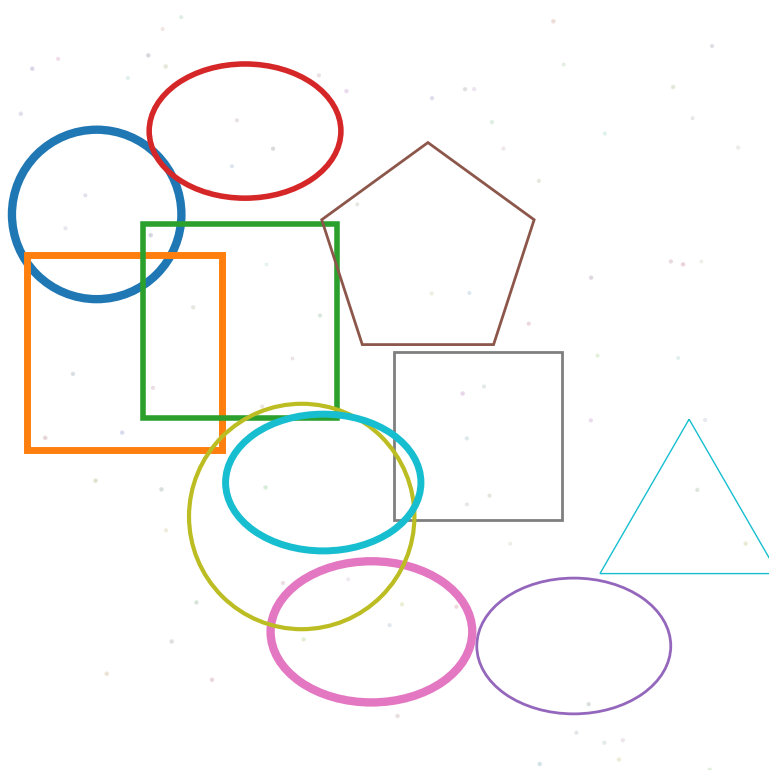[{"shape": "circle", "thickness": 3, "radius": 0.55, "center": [0.126, 0.722]}, {"shape": "square", "thickness": 2.5, "radius": 0.63, "center": [0.162, 0.542]}, {"shape": "square", "thickness": 2, "radius": 0.63, "center": [0.312, 0.583]}, {"shape": "oval", "thickness": 2, "radius": 0.62, "center": [0.318, 0.83]}, {"shape": "oval", "thickness": 1, "radius": 0.63, "center": [0.745, 0.161]}, {"shape": "pentagon", "thickness": 1, "radius": 0.73, "center": [0.556, 0.67]}, {"shape": "oval", "thickness": 3, "radius": 0.65, "center": [0.482, 0.179]}, {"shape": "square", "thickness": 1, "radius": 0.55, "center": [0.621, 0.434]}, {"shape": "circle", "thickness": 1.5, "radius": 0.73, "center": [0.392, 0.329]}, {"shape": "oval", "thickness": 2.5, "radius": 0.63, "center": [0.42, 0.373]}, {"shape": "triangle", "thickness": 0.5, "radius": 0.67, "center": [0.895, 0.322]}]